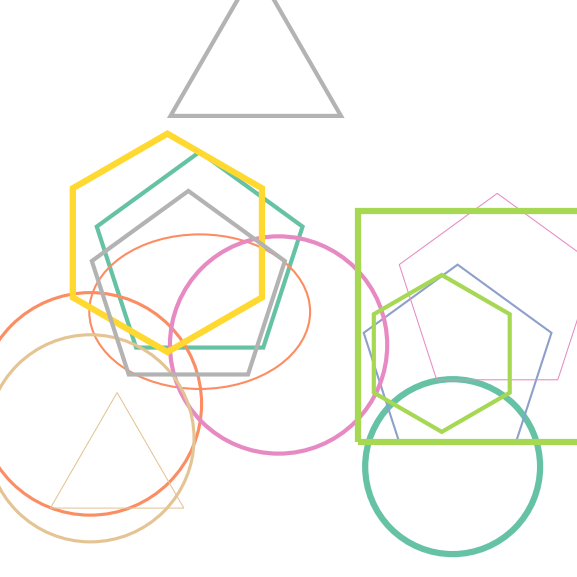[{"shape": "pentagon", "thickness": 2, "radius": 0.94, "center": [0.346, 0.549]}, {"shape": "circle", "thickness": 3, "radius": 0.76, "center": [0.784, 0.191]}, {"shape": "oval", "thickness": 1, "radius": 0.96, "center": [0.346, 0.459]}, {"shape": "circle", "thickness": 1.5, "radius": 0.96, "center": [0.156, 0.3]}, {"shape": "pentagon", "thickness": 1, "radius": 0.85, "center": [0.792, 0.37]}, {"shape": "pentagon", "thickness": 0.5, "radius": 0.89, "center": [0.861, 0.486]}, {"shape": "circle", "thickness": 2, "radius": 0.94, "center": [0.482, 0.402]}, {"shape": "hexagon", "thickness": 2, "radius": 0.68, "center": [0.765, 0.387]}, {"shape": "square", "thickness": 3, "radius": 1.0, "center": [0.819, 0.434]}, {"shape": "hexagon", "thickness": 3, "radius": 0.95, "center": [0.29, 0.579]}, {"shape": "triangle", "thickness": 0.5, "radius": 0.67, "center": [0.203, 0.186]}, {"shape": "circle", "thickness": 1.5, "radius": 0.9, "center": [0.157, 0.24]}, {"shape": "triangle", "thickness": 2, "radius": 0.85, "center": [0.443, 0.884]}, {"shape": "pentagon", "thickness": 2, "radius": 0.88, "center": [0.326, 0.493]}]